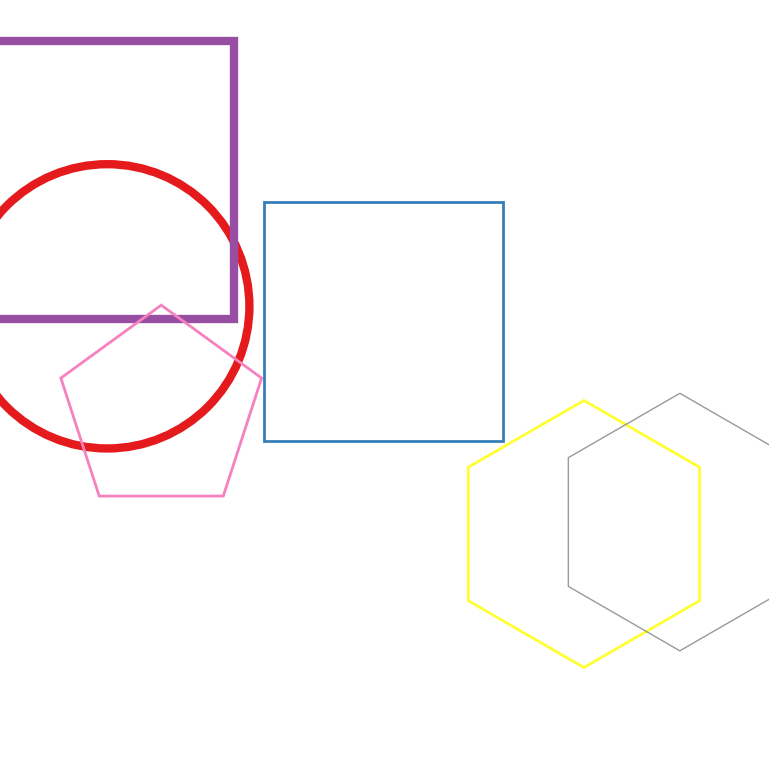[{"shape": "circle", "thickness": 3, "radius": 0.92, "center": [0.139, 0.602]}, {"shape": "square", "thickness": 1, "radius": 0.78, "center": [0.498, 0.583]}, {"shape": "square", "thickness": 3, "radius": 0.9, "center": [0.124, 0.766]}, {"shape": "hexagon", "thickness": 1, "radius": 0.87, "center": [0.758, 0.307]}, {"shape": "pentagon", "thickness": 1, "radius": 0.69, "center": [0.209, 0.467]}, {"shape": "hexagon", "thickness": 0.5, "radius": 0.84, "center": [0.883, 0.322]}]